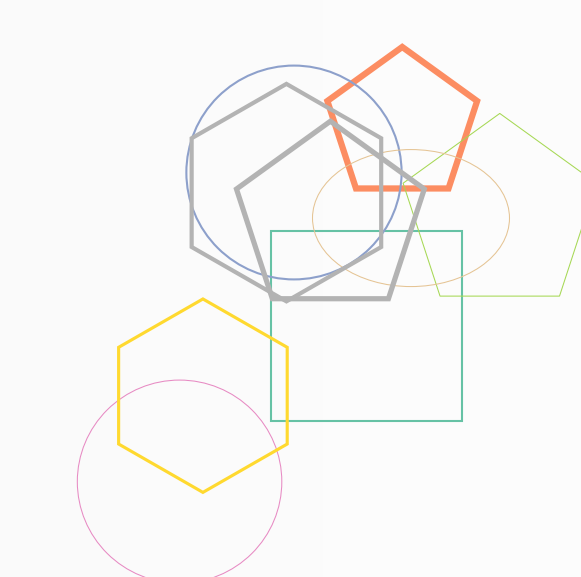[{"shape": "square", "thickness": 1, "radius": 0.82, "center": [0.63, 0.435]}, {"shape": "pentagon", "thickness": 3, "radius": 0.68, "center": [0.692, 0.782]}, {"shape": "circle", "thickness": 1, "radius": 0.93, "center": [0.506, 0.7]}, {"shape": "circle", "thickness": 0.5, "radius": 0.88, "center": [0.309, 0.165]}, {"shape": "pentagon", "thickness": 0.5, "radius": 0.87, "center": [0.86, 0.628]}, {"shape": "hexagon", "thickness": 1.5, "radius": 0.84, "center": [0.349, 0.314]}, {"shape": "oval", "thickness": 0.5, "radius": 0.85, "center": [0.707, 0.622]}, {"shape": "hexagon", "thickness": 2, "radius": 0.94, "center": [0.493, 0.666]}, {"shape": "pentagon", "thickness": 2.5, "radius": 0.85, "center": [0.568, 0.619]}]